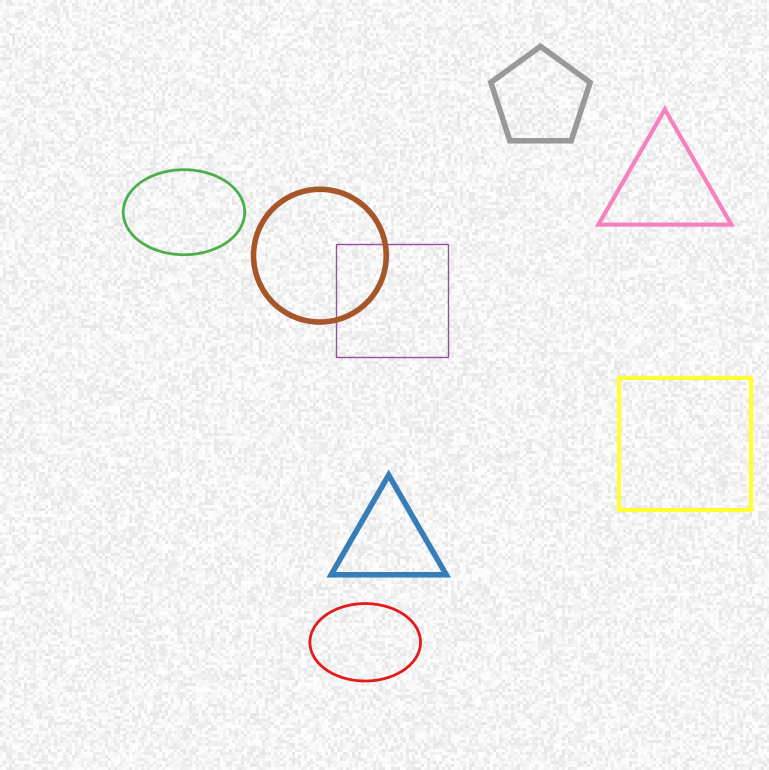[{"shape": "oval", "thickness": 1, "radius": 0.36, "center": [0.474, 0.166]}, {"shape": "triangle", "thickness": 2, "radius": 0.43, "center": [0.505, 0.297]}, {"shape": "oval", "thickness": 1, "radius": 0.39, "center": [0.239, 0.724]}, {"shape": "square", "thickness": 0.5, "radius": 0.36, "center": [0.509, 0.61]}, {"shape": "square", "thickness": 1.5, "radius": 0.43, "center": [0.889, 0.424]}, {"shape": "circle", "thickness": 2, "radius": 0.43, "center": [0.415, 0.668]}, {"shape": "triangle", "thickness": 1.5, "radius": 0.5, "center": [0.863, 0.758]}, {"shape": "pentagon", "thickness": 2, "radius": 0.34, "center": [0.702, 0.872]}]